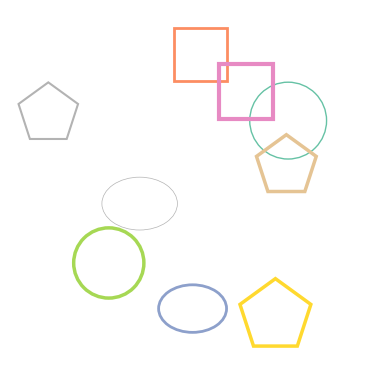[{"shape": "circle", "thickness": 1, "radius": 0.5, "center": [0.748, 0.687]}, {"shape": "square", "thickness": 2, "radius": 0.34, "center": [0.52, 0.858]}, {"shape": "oval", "thickness": 2, "radius": 0.44, "center": [0.5, 0.198]}, {"shape": "square", "thickness": 3, "radius": 0.36, "center": [0.639, 0.762]}, {"shape": "circle", "thickness": 2.5, "radius": 0.46, "center": [0.283, 0.317]}, {"shape": "pentagon", "thickness": 2.5, "radius": 0.48, "center": [0.715, 0.179]}, {"shape": "pentagon", "thickness": 2.5, "radius": 0.41, "center": [0.744, 0.569]}, {"shape": "oval", "thickness": 0.5, "radius": 0.49, "center": [0.363, 0.471]}, {"shape": "pentagon", "thickness": 1.5, "radius": 0.41, "center": [0.125, 0.705]}]